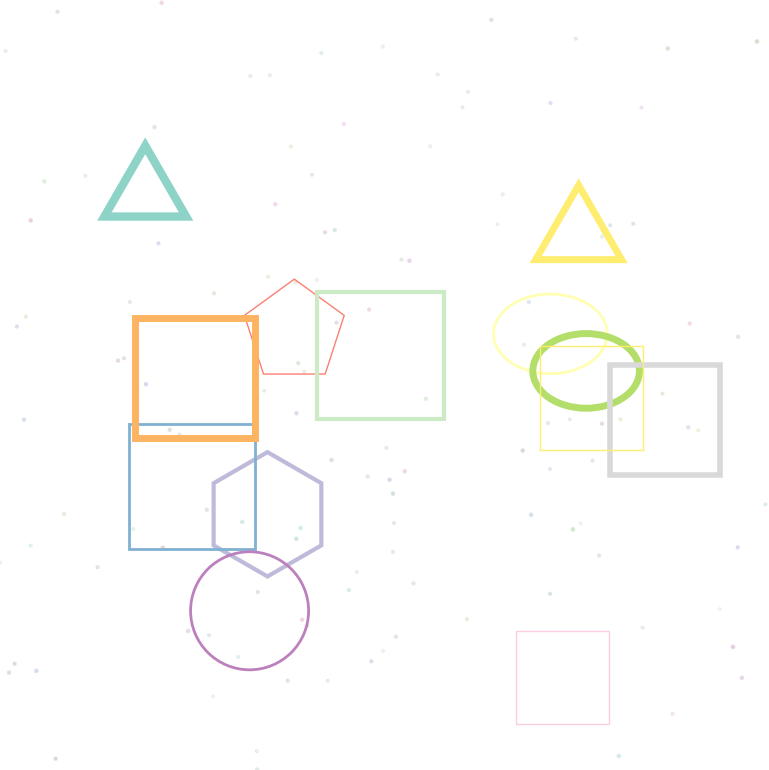[{"shape": "triangle", "thickness": 3, "radius": 0.31, "center": [0.189, 0.749]}, {"shape": "oval", "thickness": 1, "radius": 0.37, "center": [0.715, 0.566]}, {"shape": "hexagon", "thickness": 1.5, "radius": 0.4, "center": [0.347, 0.332]}, {"shape": "pentagon", "thickness": 0.5, "radius": 0.34, "center": [0.382, 0.569]}, {"shape": "square", "thickness": 1, "radius": 0.41, "center": [0.25, 0.368]}, {"shape": "square", "thickness": 2.5, "radius": 0.39, "center": [0.254, 0.51]}, {"shape": "oval", "thickness": 2.5, "radius": 0.35, "center": [0.761, 0.518]}, {"shape": "square", "thickness": 0.5, "radius": 0.3, "center": [0.731, 0.12]}, {"shape": "square", "thickness": 2, "radius": 0.36, "center": [0.864, 0.454]}, {"shape": "circle", "thickness": 1, "radius": 0.38, "center": [0.324, 0.207]}, {"shape": "square", "thickness": 1.5, "radius": 0.41, "center": [0.494, 0.538]}, {"shape": "square", "thickness": 0.5, "radius": 0.34, "center": [0.768, 0.483]}, {"shape": "triangle", "thickness": 2.5, "radius": 0.32, "center": [0.752, 0.695]}]